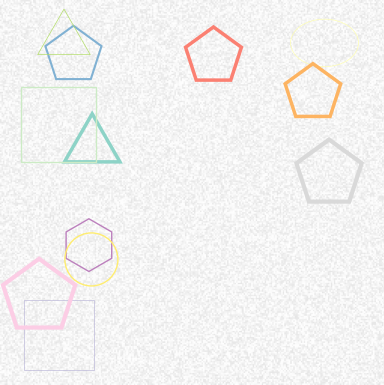[{"shape": "triangle", "thickness": 2.5, "radius": 0.42, "center": [0.239, 0.621]}, {"shape": "oval", "thickness": 0.5, "radius": 0.44, "center": [0.843, 0.888]}, {"shape": "square", "thickness": 0.5, "radius": 0.46, "center": [0.154, 0.13]}, {"shape": "pentagon", "thickness": 2.5, "radius": 0.38, "center": [0.555, 0.854]}, {"shape": "pentagon", "thickness": 1.5, "radius": 0.38, "center": [0.191, 0.857]}, {"shape": "pentagon", "thickness": 2.5, "radius": 0.38, "center": [0.813, 0.759]}, {"shape": "triangle", "thickness": 0.5, "radius": 0.39, "center": [0.166, 0.897]}, {"shape": "pentagon", "thickness": 3, "radius": 0.49, "center": [0.102, 0.229]}, {"shape": "pentagon", "thickness": 3, "radius": 0.45, "center": [0.855, 0.548]}, {"shape": "hexagon", "thickness": 1, "radius": 0.34, "center": [0.231, 0.363]}, {"shape": "square", "thickness": 1, "radius": 0.49, "center": [0.152, 0.676]}, {"shape": "circle", "thickness": 1, "radius": 0.34, "center": [0.237, 0.326]}]